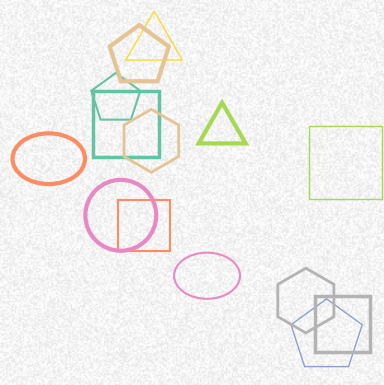[{"shape": "pentagon", "thickness": 1.5, "radius": 0.33, "center": [0.301, 0.743]}, {"shape": "square", "thickness": 2.5, "radius": 0.43, "center": [0.328, 0.679]}, {"shape": "square", "thickness": 1.5, "radius": 0.33, "center": [0.375, 0.415]}, {"shape": "oval", "thickness": 3, "radius": 0.47, "center": [0.127, 0.588]}, {"shape": "pentagon", "thickness": 1, "radius": 0.49, "center": [0.848, 0.126]}, {"shape": "oval", "thickness": 1.5, "radius": 0.43, "center": [0.538, 0.284]}, {"shape": "circle", "thickness": 3, "radius": 0.46, "center": [0.314, 0.441]}, {"shape": "square", "thickness": 1, "radius": 0.48, "center": [0.898, 0.577]}, {"shape": "triangle", "thickness": 3, "radius": 0.35, "center": [0.577, 0.663]}, {"shape": "triangle", "thickness": 1, "radius": 0.42, "center": [0.4, 0.886]}, {"shape": "pentagon", "thickness": 3, "radius": 0.4, "center": [0.362, 0.854]}, {"shape": "hexagon", "thickness": 2, "radius": 0.41, "center": [0.393, 0.634]}, {"shape": "square", "thickness": 2.5, "radius": 0.36, "center": [0.889, 0.158]}, {"shape": "hexagon", "thickness": 2, "radius": 0.42, "center": [0.794, 0.219]}]